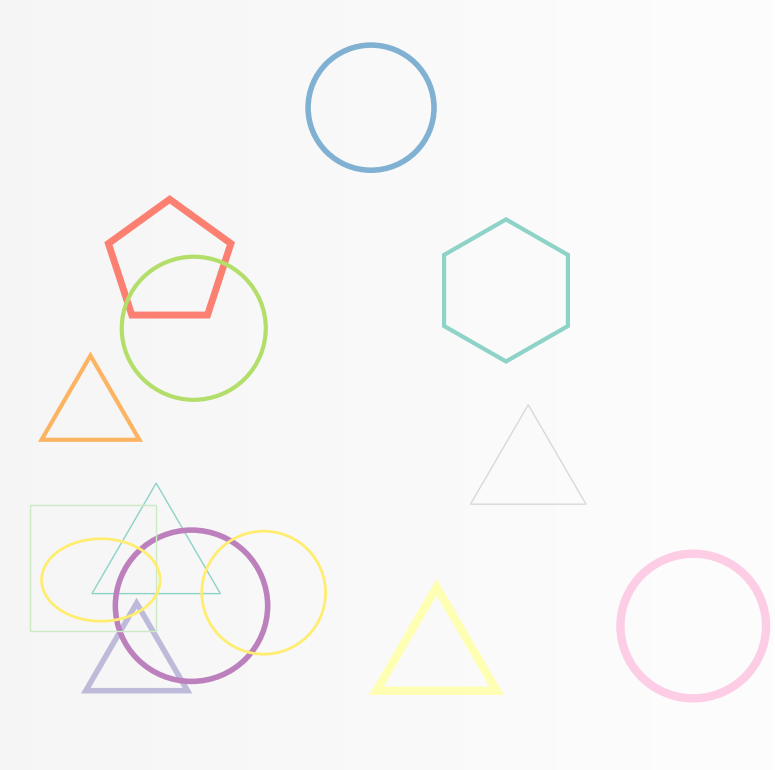[{"shape": "hexagon", "thickness": 1.5, "radius": 0.46, "center": [0.653, 0.623]}, {"shape": "triangle", "thickness": 0.5, "radius": 0.48, "center": [0.202, 0.277]}, {"shape": "triangle", "thickness": 3, "radius": 0.45, "center": [0.563, 0.148]}, {"shape": "triangle", "thickness": 2, "radius": 0.38, "center": [0.176, 0.141]}, {"shape": "pentagon", "thickness": 2.5, "radius": 0.42, "center": [0.219, 0.658]}, {"shape": "circle", "thickness": 2, "radius": 0.41, "center": [0.479, 0.86]}, {"shape": "triangle", "thickness": 1.5, "radius": 0.36, "center": [0.117, 0.465]}, {"shape": "circle", "thickness": 1.5, "radius": 0.46, "center": [0.25, 0.574]}, {"shape": "circle", "thickness": 3, "radius": 0.47, "center": [0.895, 0.187]}, {"shape": "triangle", "thickness": 0.5, "radius": 0.43, "center": [0.682, 0.388]}, {"shape": "circle", "thickness": 2, "radius": 0.49, "center": [0.247, 0.213]}, {"shape": "square", "thickness": 0.5, "radius": 0.41, "center": [0.12, 0.262]}, {"shape": "circle", "thickness": 1, "radius": 0.4, "center": [0.34, 0.23]}, {"shape": "oval", "thickness": 1, "radius": 0.38, "center": [0.13, 0.247]}]